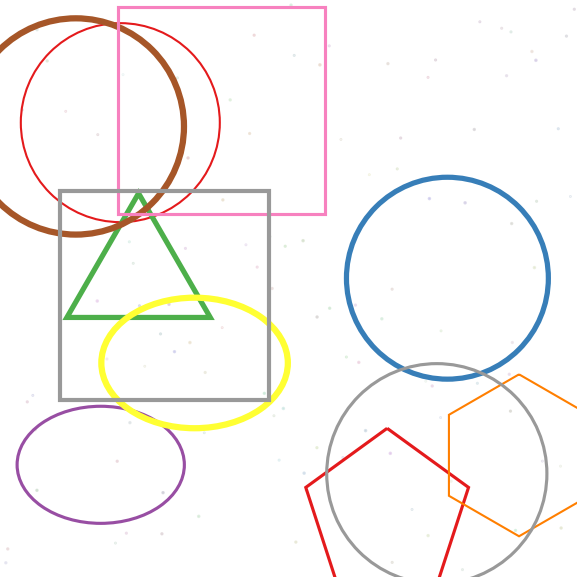[{"shape": "pentagon", "thickness": 1.5, "radius": 0.74, "center": [0.67, 0.109]}, {"shape": "circle", "thickness": 1, "radius": 0.86, "center": [0.208, 0.787]}, {"shape": "circle", "thickness": 2.5, "radius": 0.87, "center": [0.775, 0.517]}, {"shape": "triangle", "thickness": 2.5, "radius": 0.72, "center": [0.24, 0.521]}, {"shape": "oval", "thickness": 1.5, "radius": 0.72, "center": [0.174, 0.194]}, {"shape": "hexagon", "thickness": 1, "radius": 0.7, "center": [0.899, 0.211]}, {"shape": "oval", "thickness": 3, "radius": 0.81, "center": [0.337, 0.371]}, {"shape": "circle", "thickness": 3, "radius": 0.94, "center": [0.131, 0.78]}, {"shape": "square", "thickness": 1.5, "radius": 0.9, "center": [0.384, 0.808]}, {"shape": "square", "thickness": 2, "radius": 0.9, "center": [0.284, 0.487]}, {"shape": "circle", "thickness": 1.5, "radius": 0.95, "center": [0.756, 0.179]}]